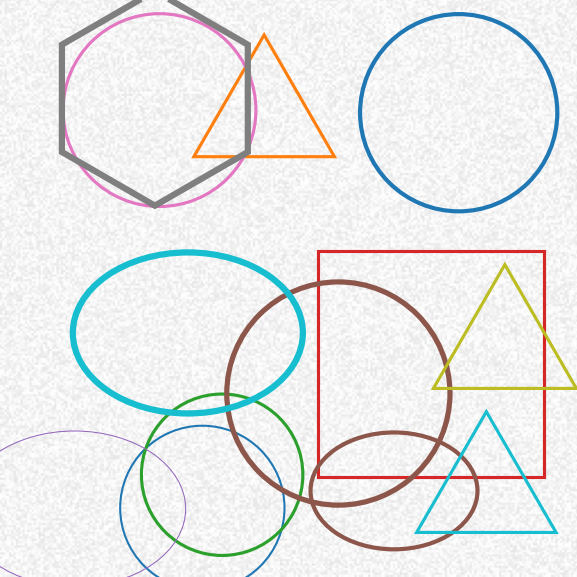[{"shape": "circle", "thickness": 1, "radius": 0.71, "center": [0.35, 0.12]}, {"shape": "circle", "thickness": 2, "radius": 0.85, "center": [0.794, 0.804]}, {"shape": "triangle", "thickness": 1.5, "radius": 0.7, "center": [0.457, 0.798]}, {"shape": "circle", "thickness": 1.5, "radius": 0.7, "center": [0.385, 0.177]}, {"shape": "square", "thickness": 1.5, "radius": 0.98, "center": [0.746, 0.369]}, {"shape": "oval", "thickness": 0.5, "radius": 0.96, "center": [0.129, 0.118]}, {"shape": "oval", "thickness": 2, "radius": 0.72, "center": [0.682, 0.149]}, {"shape": "circle", "thickness": 2.5, "radius": 0.97, "center": [0.586, 0.318]}, {"shape": "circle", "thickness": 1.5, "radius": 0.83, "center": [0.276, 0.808]}, {"shape": "hexagon", "thickness": 3, "radius": 0.93, "center": [0.268, 0.829]}, {"shape": "triangle", "thickness": 1.5, "radius": 0.71, "center": [0.874, 0.398]}, {"shape": "triangle", "thickness": 1.5, "radius": 0.7, "center": [0.842, 0.147]}, {"shape": "oval", "thickness": 3, "radius": 1.0, "center": [0.325, 0.423]}]